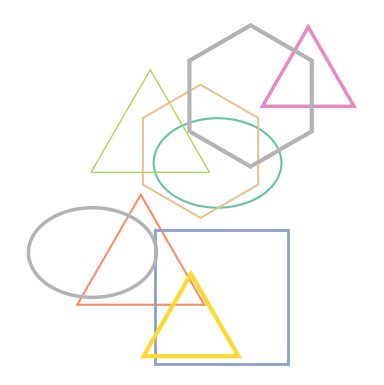[{"shape": "oval", "thickness": 1.5, "radius": 0.83, "center": [0.565, 0.577]}, {"shape": "triangle", "thickness": 1.5, "radius": 0.95, "center": [0.366, 0.304]}, {"shape": "square", "thickness": 2, "radius": 0.86, "center": [0.575, 0.229]}, {"shape": "triangle", "thickness": 2.5, "radius": 0.69, "center": [0.801, 0.793]}, {"shape": "triangle", "thickness": 1, "radius": 0.89, "center": [0.39, 0.641]}, {"shape": "triangle", "thickness": 3, "radius": 0.71, "center": [0.496, 0.146]}, {"shape": "hexagon", "thickness": 1.5, "radius": 0.86, "center": [0.521, 0.607]}, {"shape": "hexagon", "thickness": 3, "radius": 0.92, "center": [0.651, 0.751]}, {"shape": "oval", "thickness": 2.5, "radius": 0.83, "center": [0.24, 0.344]}]